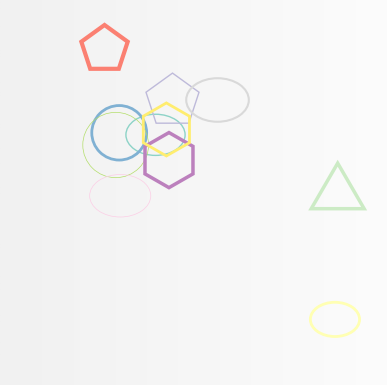[{"shape": "oval", "thickness": 1, "radius": 0.38, "center": [0.401, 0.65]}, {"shape": "oval", "thickness": 2, "radius": 0.32, "center": [0.864, 0.17]}, {"shape": "pentagon", "thickness": 1, "radius": 0.36, "center": [0.445, 0.738]}, {"shape": "pentagon", "thickness": 3, "radius": 0.31, "center": [0.27, 0.872]}, {"shape": "circle", "thickness": 2, "radius": 0.35, "center": [0.308, 0.655]}, {"shape": "circle", "thickness": 0.5, "radius": 0.42, "center": [0.299, 0.623]}, {"shape": "oval", "thickness": 0.5, "radius": 0.39, "center": [0.31, 0.492]}, {"shape": "oval", "thickness": 1.5, "radius": 0.4, "center": [0.561, 0.74]}, {"shape": "hexagon", "thickness": 2.5, "radius": 0.36, "center": [0.436, 0.584]}, {"shape": "triangle", "thickness": 2.5, "radius": 0.39, "center": [0.871, 0.497]}, {"shape": "hexagon", "thickness": 2, "radius": 0.34, "center": [0.429, 0.664]}]